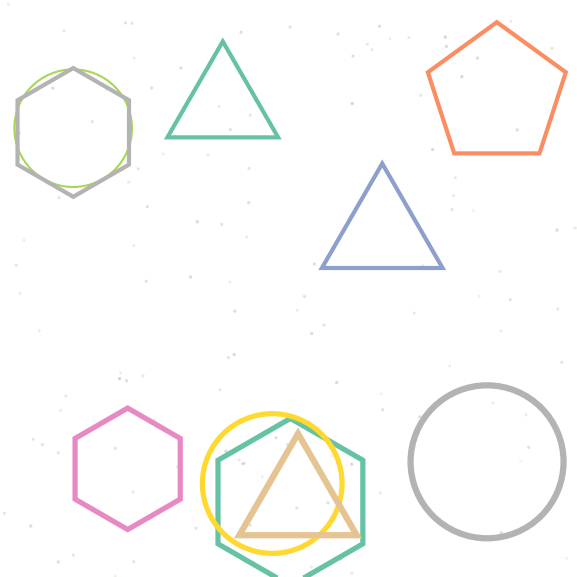[{"shape": "triangle", "thickness": 2, "radius": 0.55, "center": [0.386, 0.817]}, {"shape": "hexagon", "thickness": 2.5, "radius": 0.72, "center": [0.503, 0.13]}, {"shape": "pentagon", "thickness": 2, "radius": 0.63, "center": [0.86, 0.835]}, {"shape": "triangle", "thickness": 2, "radius": 0.6, "center": [0.662, 0.595]}, {"shape": "hexagon", "thickness": 2.5, "radius": 0.53, "center": [0.221, 0.187]}, {"shape": "circle", "thickness": 1, "radius": 0.51, "center": [0.127, 0.777]}, {"shape": "circle", "thickness": 2.5, "radius": 0.6, "center": [0.471, 0.162]}, {"shape": "triangle", "thickness": 3, "radius": 0.59, "center": [0.516, 0.131]}, {"shape": "circle", "thickness": 3, "radius": 0.66, "center": [0.843, 0.199]}, {"shape": "hexagon", "thickness": 2, "radius": 0.56, "center": [0.127, 0.77]}]